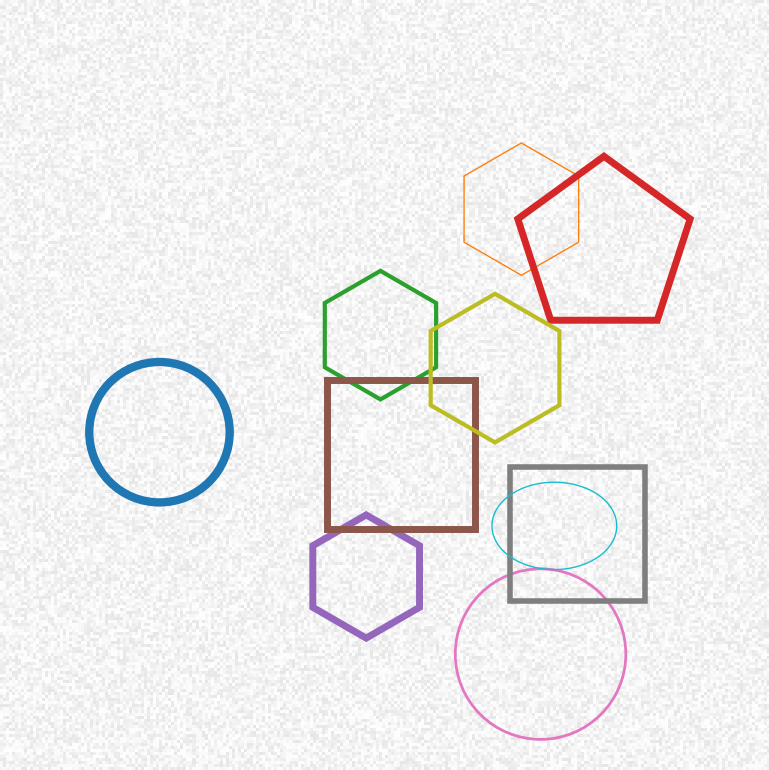[{"shape": "circle", "thickness": 3, "radius": 0.46, "center": [0.207, 0.439]}, {"shape": "hexagon", "thickness": 0.5, "radius": 0.43, "center": [0.677, 0.728]}, {"shape": "hexagon", "thickness": 1.5, "radius": 0.42, "center": [0.494, 0.565]}, {"shape": "pentagon", "thickness": 2.5, "radius": 0.59, "center": [0.784, 0.679]}, {"shape": "hexagon", "thickness": 2.5, "radius": 0.4, "center": [0.476, 0.251]}, {"shape": "square", "thickness": 2.5, "radius": 0.48, "center": [0.521, 0.41]}, {"shape": "circle", "thickness": 1, "radius": 0.55, "center": [0.702, 0.151]}, {"shape": "square", "thickness": 2, "radius": 0.44, "center": [0.75, 0.307]}, {"shape": "hexagon", "thickness": 1.5, "radius": 0.48, "center": [0.643, 0.522]}, {"shape": "oval", "thickness": 0.5, "radius": 0.41, "center": [0.72, 0.317]}]